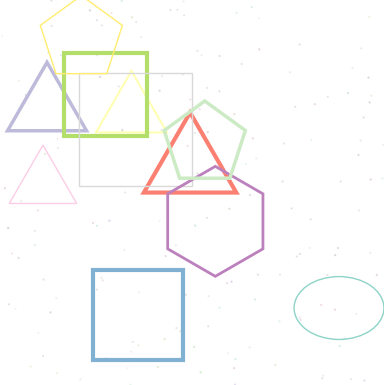[{"shape": "oval", "thickness": 1, "radius": 0.58, "center": [0.881, 0.2]}, {"shape": "triangle", "thickness": 1.5, "radius": 0.53, "center": [0.341, 0.709]}, {"shape": "triangle", "thickness": 2.5, "radius": 0.59, "center": [0.122, 0.72]}, {"shape": "triangle", "thickness": 3, "radius": 0.69, "center": [0.494, 0.569]}, {"shape": "square", "thickness": 3, "radius": 0.58, "center": [0.359, 0.182]}, {"shape": "square", "thickness": 3, "radius": 0.54, "center": [0.274, 0.754]}, {"shape": "triangle", "thickness": 1, "radius": 0.51, "center": [0.112, 0.522]}, {"shape": "square", "thickness": 1, "radius": 0.73, "center": [0.352, 0.664]}, {"shape": "hexagon", "thickness": 2, "radius": 0.71, "center": [0.559, 0.425]}, {"shape": "pentagon", "thickness": 2.5, "radius": 0.55, "center": [0.532, 0.627]}, {"shape": "pentagon", "thickness": 1, "radius": 0.56, "center": [0.211, 0.899]}]